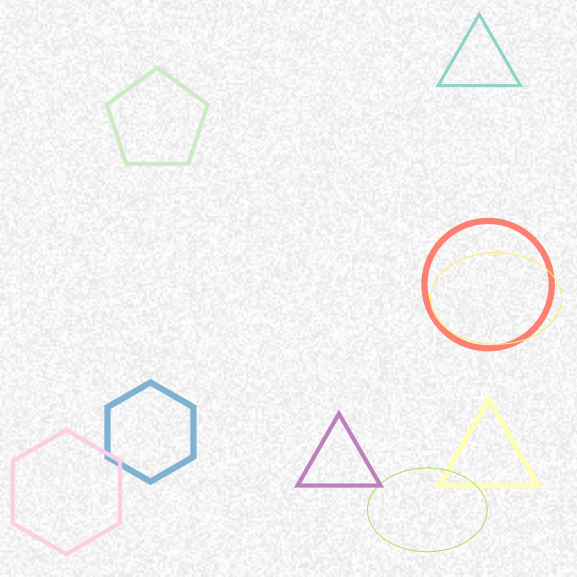[{"shape": "triangle", "thickness": 1.5, "radius": 0.41, "center": [0.83, 0.892]}, {"shape": "triangle", "thickness": 2.5, "radius": 0.49, "center": [0.846, 0.208]}, {"shape": "circle", "thickness": 3, "radius": 0.55, "center": [0.845, 0.506]}, {"shape": "hexagon", "thickness": 3, "radius": 0.43, "center": [0.261, 0.251]}, {"shape": "oval", "thickness": 0.5, "radius": 0.52, "center": [0.74, 0.116]}, {"shape": "hexagon", "thickness": 2, "radius": 0.54, "center": [0.115, 0.147]}, {"shape": "triangle", "thickness": 2, "radius": 0.41, "center": [0.587, 0.2]}, {"shape": "pentagon", "thickness": 2, "radius": 0.46, "center": [0.272, 0.79]}, {"shape": "oval", "thickness": 0.5, "radius": 0.57, "center": [0.859, 0.482]}]